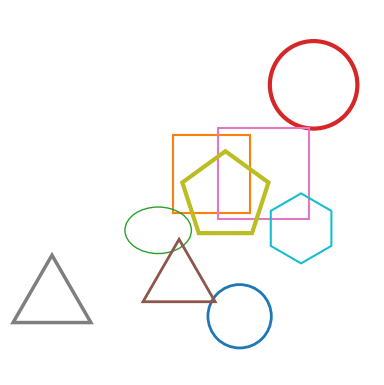[{"shape": "circle", "thickness": 2, "radius": 0.41, "center": [0.622, 0.178]}, {"shape": "square", "thickness": 1.5, "radius": 0.5, "center": [0.549, 0.548]}, {"shape": "oval", "thickness": 1, "radius": 0.43, "center": [0.411, 0.402]}, {"shape": "circle", "thickness": 3, "radius": 0.57, "center": [0.815, 0.78]}, {"shape": "triangle", "thickness": 2, "radius": 0.54, "center": [0.465, 0.27]}, {"shape": "square", "thickness": 1.5, "radius": 0.59, "center": [0.684, 0.549]}, {"shape": "triangle", "thickness": 2.5, "radius": 0.58, "center": [0.135, 0.221]}, {"shape": "pentagon", "thickness": 3, "radius": 0.59, "center": [0.585, 0.49]}, {"shape": "hexagon", "thickness": 1.5, "radius": 0.45, "center": [0.782, 0.407]}]